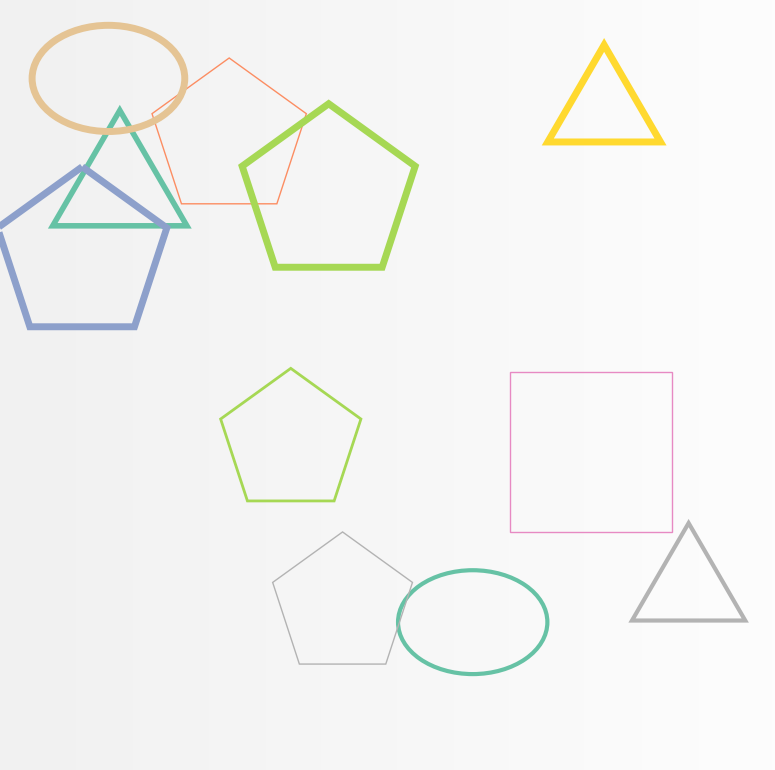[{"shape": "oval", "thickness": 1.5, "radius": 0.48, "center": [0.61, 0.192]}, {"shape": "triangle", "thickness": 2, "radius": 0.5, "center": [0.155, 0.757]}, {"shape": "pentagon", "thickness": 0.5, "radius": 0.52, "center": [0.296, 0.82]}, {"shape": "pentagon", "thickness": 2.5, "radius": 0.57, "center": [0.106, 0.669]}, {"shape": "square", "thickness": 0.5, "radius": 0.52, "center": [0.763, 0.413]}, {"shape": "pentagon", "thickness": 1, "radius": 0.48, "center": [0.375, 0.426]}, {"shape": "pentagon", "thickness": 2.5, "radius": 0.59, "center": [0.424, 0.748]}, {"shape": "triangle", "thickness": 2.5, "radius": 0.42, "center": [0.78, 0.858]}, {"shape": "oval", "thickness": 2.5, "radius": 0.49, "center": [0.14, 0.898]}, {"shape": "pentagon", "thickness": 0.5, "radius": 0.47, "center": [0.442, 0.214]}, {"shape": "triangle", "thickness": 1.5, "radius": 0.42, "center": [0.889, 0.236]}]